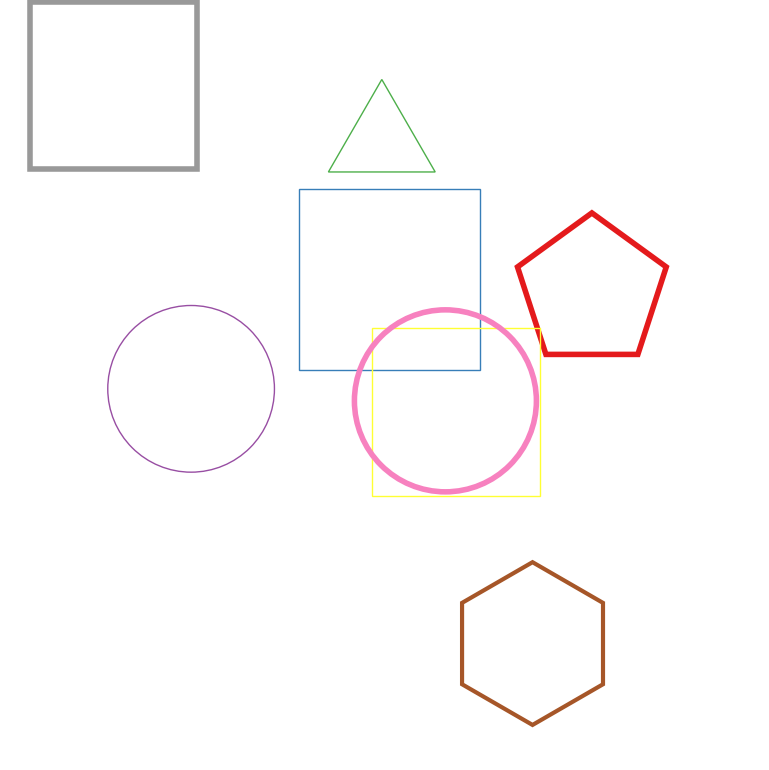[{"shape": "pentagon", "thickness": 2, "radius": 0.51, "center": [0.769, 0.622]}, {"shape": "square", "thickness": 0.5, "radius": 0.59, "center": [0.506, 0.637]}, {"shape": "triangle", "thickness": 0.5, "radius": 0.4, "center": [0.496, 0.817]}, {"shape": "circle", "thickness": 0.5, "radius": 0.54, "center": [0.248, 0.495]}, {"shape": "square", "thickness": 0.5, "radius": 0.54, "center": [0.592, 0.465]}, {"shape": "hexagon", "thickness": 1.5, "radius": 0.53, "center": [0.692, 0.164]}, {"shape": "circle", "thickness": 2, "radius": 0.59, "center": [0.578, 0.479]}, {"shape": "square", "thickness": 2, "radius": 0.54, "center": [0.148, 0.889]}]